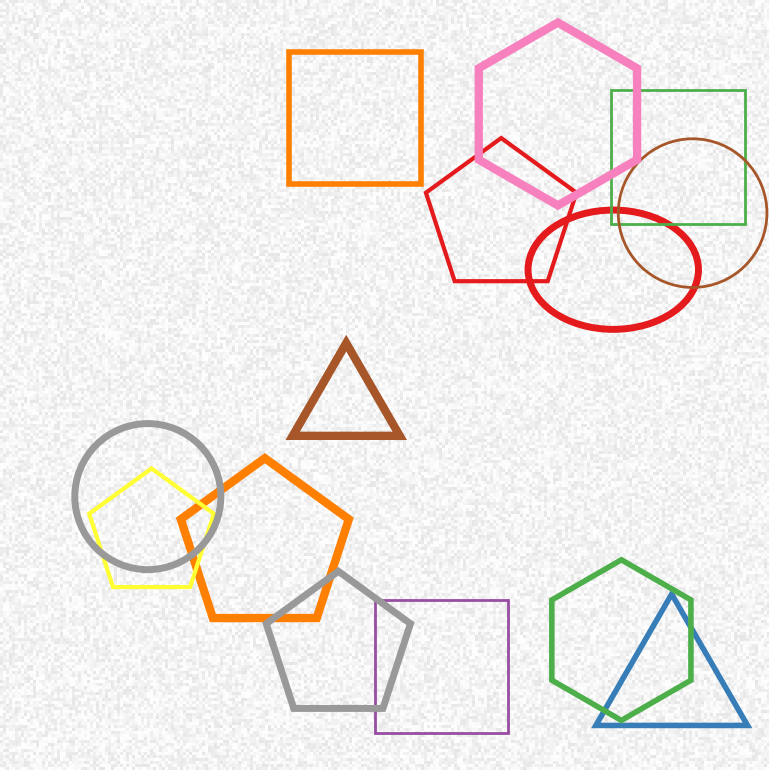[{"shape": "oval", "thickness": 2.5, "radius": 0.55, "center": [0.796, 0.65]}, {"shape": "pentagon", "thickness": 1.5, "radius": 0.51, "center": [0.651, 0.718]}, {"shape": "triangle", "thickness": 2, "radius": 0.57, "center": [0.872, 0.115]}, {"shape": "square", "thickness": 1, "radius": 0.43, "center": [0.881, 0.796]}, {"shape": "hexagon", "thickness": 2, "radius": 0.52, "center": [0.807, 0.169]}, {"shape": "square", "thickness": 1, "radius": 0.43, "center": [0.573, 0.134]}, {"shape": "square", "thickness": 2, "radius": 0.43, "center": [0.462, 0.847]}, {"shape": "pentagon", "thickness": 3, "radius": 0.57, "center": [0.344, 0.29]}, {"shape": "pentagon", "thickness": 1.5, "radius": 0.43, "center": [0.197, 0.306]}, {"shape": "circle", "thickness": 1, "radius": 0.48, "center": [0.899, 0.723]}, {"shape": "triangle", "thickness": 3, "radius": 0.4, "center": [0.45, 0.474]}, {"shape": "hexagon", "thickness": 3, "radius": 0.59, "center": [0.725, 0.852]}, {"shape": "circle", "thickness": 2.5, "radius": 0.47, "center": [0.192, 0.355]}, {"shape": "pentagon", "thickness": 2.5, "radius": 0.49, "center": [0.439, 0.16]}]